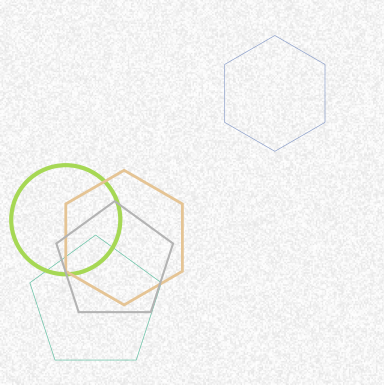[{"shape": "pentagon", "thickness": 0.5, "radius": 0.9, "center": [0.248, 0.21]}, {"shape": "hexagon", "thickness": 0.5, "radius": 0.75, "center": [0.714, 0.757]}, {"shape": "circle", "thickness": 3, "radius": 0.71, "center": [0.171, 0.429]}, {"shape": "hexagon", "thickness": 2, "radius": 0.87, "center": [0.322, 0.383]}, {"shape": "pentagon", "thickness": 1.5, "radius": 0.8, "center": [0.298, 0.318]}]